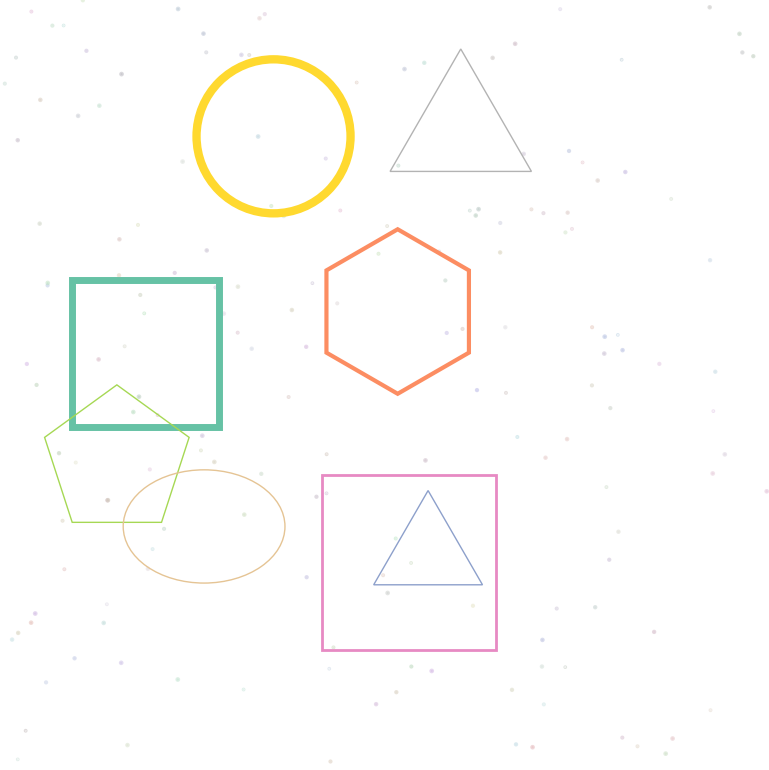[{"shape": "square", "thickness": 2.5, "radius": 0.48, "center": [0.189, 0.541]}, {"shape": "hexagon", "thickness": 1.5, "radius": 0.53, "center": [0.516, 0.595]}, {"shape": "triangle", "thickness": 0.5, "radius": 0.41, "center": [0.556, 0.281]}, {"shape": "square", "thickness": 1, "radius": 0.57, "center": [0.531, 0.269]}, {"shape": "pentagon", "thickness": 0.5, "radius": 0.49, "center": [0.152, 0.401]}, {"shape": "circle", "thickness": 3, "radius": 0.5, "center": [0.355, 0.823]}, {"shape": "oval", "thickness": 0.5, "radius": 0.53, "center": [0.265, 0.316]}, {"shape": "triangle", "thickness": 0.5, "radius": 0.53, "center": [0.598, 0.83]}]